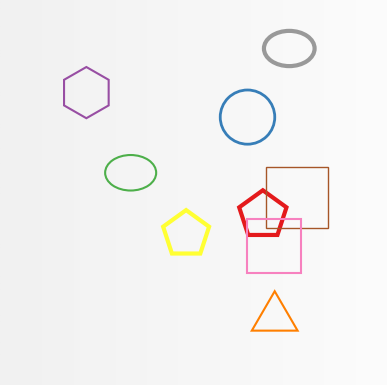[{"shape": "pentagon", "thickness": 3, "radius": 0.32, "center": [0.678, 0.442]}, {"shape": "circle", "thickness": 2, "radius": 0.35, "center": [0.639, 0.696]}, {"shape": "oval", "thickness": 1.5, "radius": 0.33, "center": [0.337, 0.551]}, {"shape": "hexagon", "thickness": 1.5, "radius": 0.33, "center": [0.223, 0.759]}, {"shape": "triangle", "thickness": 1.5, "radius": 0.34, "center": [0.709, 0.175]}, {"shape": "pentagon", "thickness": 3, "radius": 0.31, "center": [0.48, 0.392]}, {"shape": "square", "thickness": 1, "radius": 0.4, "center": [0.767, 0.488]}, {"shape": "square", "thickness": 1.5, "radius": 0.35, "center": [0.706, 0.362]}, {"shape": "oval", "thickness": 3, "radius": 0.33, "center": [0.747, 0.874]}]